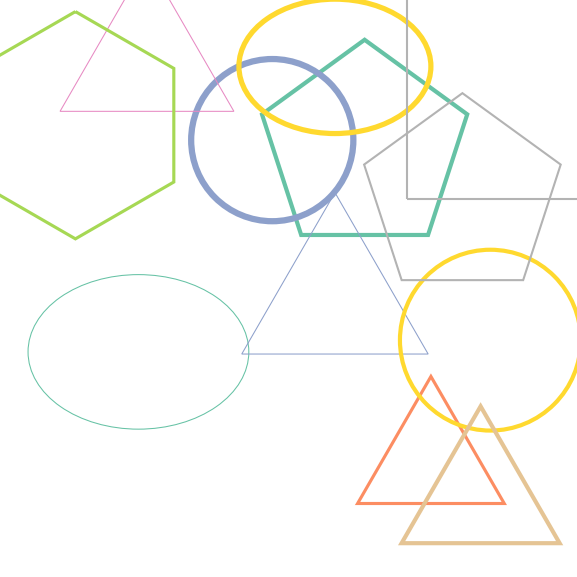[{"shape": "pentagon", "thickness": 2, "radius": 0.93, "center": [0.631, 0.743]}, {"shape": "oval", "thickness": 0.5, "radius": 0.96, "center": [0.24, 0.39]}, {"shape": "triangle", "thickness": 1.5, "radius": 0.73, "center": [0.746, 0.201]}, {"shape": "triangle", "thickness": 0.5, "radius": 0.93, "center": [0.58, 0.479]}, {"shape": "circle", "thickness": 3, "radius": 0.7, "center": [0.471, 0.756]}, {"shape": "triangle", "thickness": 0.5, "radius": 0.87, "center": [0.255, 0.893]}, {"shape": "hexagon", "thickness": 1.5, "radius": 0.98, "center": [0.131, 0.782]}, {"shape": "oval", "thickness": 2.5, "radius": 0.83, "center": [0.58, 0.884]}, {"shape": "circle", "thickness": 2, "radius": 0.78, "center": [0.849, 0.41]}, {"shape": "triangle", "thickness": 2, "radius": 0.79, "center": [0.832, 0.138]}, {"shape": "pentagon", "thickness": 1, "radius": 0.89, "center": [0.801, 0.659]}, {"shape": "square", "thickness": 1, "radius": 0.9, "center": [0.885, 0.835]}]